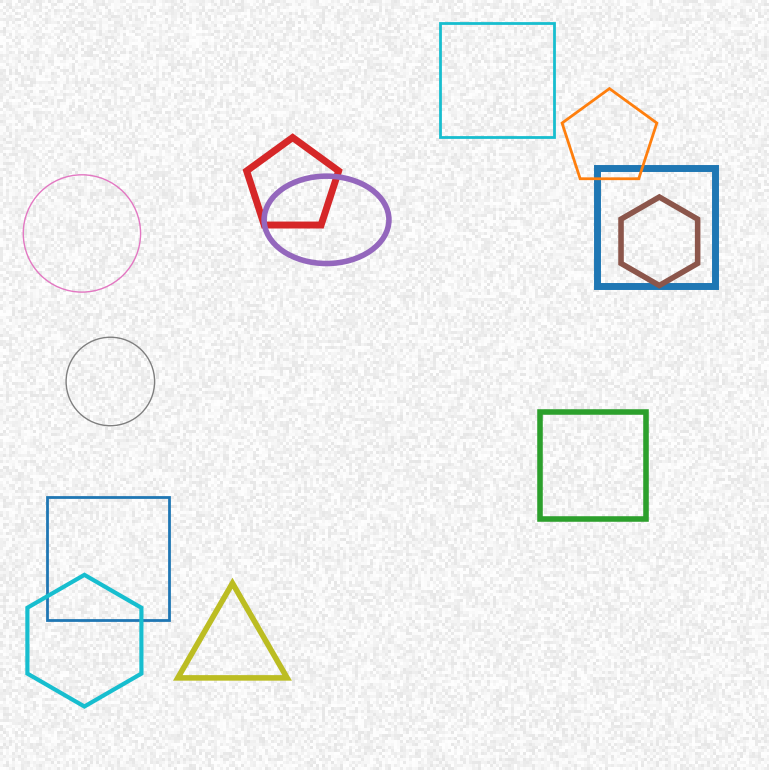[{"shape": "square", "thickness": 2.5, "radius": 0.38, "center": [0.852, 0.705]}, {"shape": "square", "thickness": 1, "radius": 0.4, "center": [0.14, 0.275]}, {"shape": "pentagon", "thickness": 1, "radius": 0.32, "center": [0.791, 0.82]}, {"shape": "square", "thickness": 2, "radius": 0.34, "center": [0.77, 0.395]}, {"shape": "pentagon", "thickness": 2.5, "radius": 0.31, "center": [0.38, 0.759]}, {"shape": "oval", "thickness": 2, "radius": 0.41, "center": [0.424, 0.715]}, {"shape": "hexagon", "thickness": 2, "radius": 0.29, "center": [0.856, 0.687]}, {"shape": "circle", "thickness": 0.5, "radius": 0.38, "center": [0.106, 0.697]}, {"shape": "circle", "thickness": 0.5, "radius": 0.29, "center": [0.143, 0.505]}, {"shape": "triangle", "thickness": 2, "radius": 0.41, "center": [0.302, 0.161]}, {"shape": "hexagon", "thickness": 1.5, "radius": 0.43, "center": [0.11, 0.168]}, {"shape": "square", "thickness": 1, "radius": 0.37, "center": [0.646, 0.896]}]